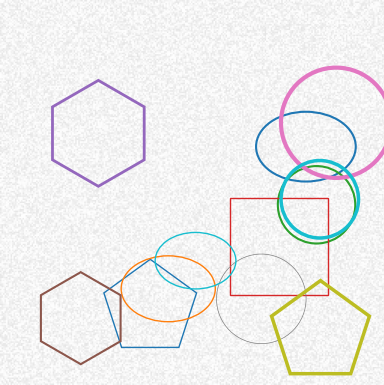[{"shape": "oval", "thickness": 1.5, "radius": 0.65, "center": [0.795, 0.619]}, {"shape": "pentagon", "thickness": 1, "radius": 0.63, "center": [0.39, 0.2]}, {"shape": "oval", "thickness": 1, "radius": 0.61, "center": [0.437, 0.25]}, {"shape": "circle", "thickness": 1.5, "radius": 0.5, "center": [0.822, 0.468]}, {"shape": "square", "thickness": 1, "radius": 0.63, "center": [0.725, 0.36]}, {"shape": "hexagon", "thickness": 2, "radius": 0.69, "center": [0.255, 0.654]}, {"shape": "hexagon", "thickness": 1.5, "radius": 0.6, "center": [0.21, 0.174]}, {"shape": "circle", "thickness": 3, "radius": 0.72, "center": [0.873, 0.681]}, {"shape": "circle", "thickness": 0.5, "radius": 0.58, "center": [0.679, 0.224]}, {"shape": "pentagon", "thickness": 2.5, "radius": 0.67, "center": [0.832, 0.138]}, {"shape": "oval", "thickness": 1, "radius": 0.52, "center": [0.508, 0.323]}, {"shape": "circle", "thickness": 2.5, "radius": 0.5, "center": [0.831, 0.482]}]